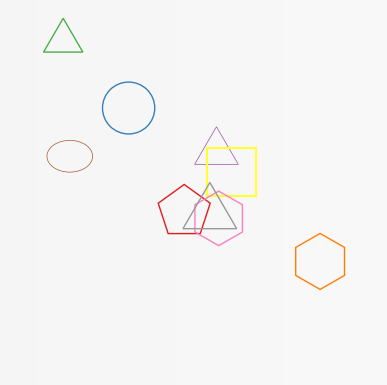[{"shape": "pentagon", "thickness": 1, "radius": 0.35, "center": [0.475, 0.45]}, {"shape": "circle", "thickness": 1, "radius": 0.34, "center": [0.332, 0.719]}, {"shape": "triangle", "thickness": 1, "radius": 0.29, "center": [0.163, 0.894]}, {"shape": "triangle", "thickness": 0.5, "radius": 0.33, "center": [0.559, 0.606]}, {"shape": "hexagon", "thickness": 1, "radius": 0.36, "center": [0.826, 0.321]}, {"shape": "square", "thickness": 1.5, "radius": 0.32, "center": [0.596, 0.554]}, {"shape": "oval", "thickness": 0.5, "radius": 0.29, "center": [0.18, 0.594]}, {"shape": "hexagon", "thickness": 1, "radius": 0.35, "center": [0.564, 0.433]}, {"shape": "triangle", "thickness": 1, "radius": 0.4, "center": [0.542, 0.446]}]